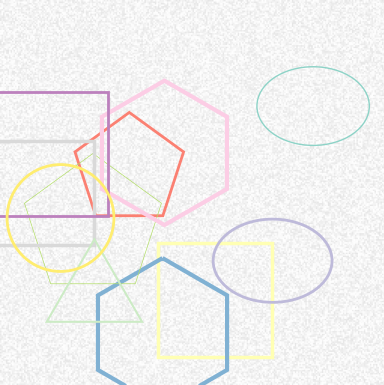[{"shape": "oval", "thickness": 1, "radius": 0.73, "center": [0.813, 0.724]}, {"shape": "square", "thickness": 2.5, "radius": 0.74, "center": [0.559, 0.222]}, {"shape": "oval", "thickness": 2, "radius": 0.77, "center": [0.708, 0.323]}, {"shape": "pentagon", "thickness": 2, "radius": 0.74, "center": [0.336, 0.56]}, {"shape": "hexagon", "thickness": 3, "radius": 0.97, "center": [0.422, 0.136]}, {"shape": "pentagon", "thickness": 0.5, "radius": 0.94, "center": [0.241, 0.414]}, {"shape": "hexagon", "thickness": 3, "radius": 0.94, "center": [0.427, 0.603]}, {"shape": "square", "thickness": 2.5, "radius": 0.67, "center": [0.109, 0.499]}, {"shape": "square", "thickness": 2, "radius": 0.8, "center": [0.12, 0.6]}, {"shape": "triangle", "thickness": 1.5, "radius": 0.71, "center": [0.245, 0.236]}, {"shape": "circle", "thickness": 2, "radius": 0.69, "center": [0.157, 0.434]}]